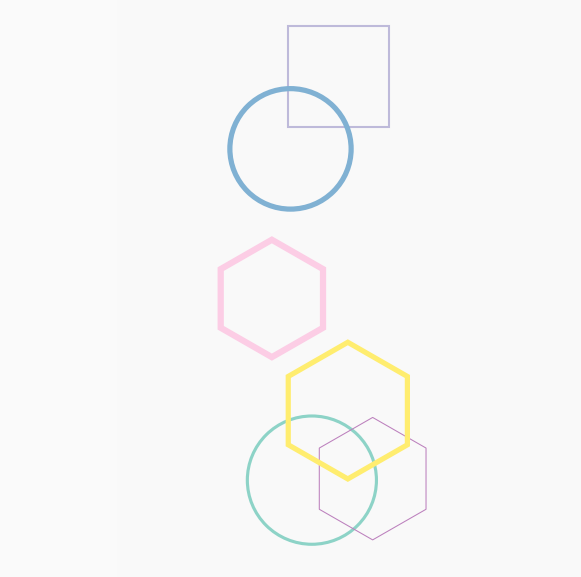[{"shape": "circle", "thickness": 1.5, "radius": 0.56, "center": [0.537, 0.168]}, {"shape": "square", "thickness": 1, "radius": 0.43, "center": [0.583, 0.866]}, {"shape": "circle", "thickness": 2.5, "radius": 0.52, "center": [0.5, 0.741]}, {"shape": "hexagon", "thickness": 3, "radius": 0.51, "center": [0.468, 0.482]}, {"shape": "hexagon", "thickness": 0.5, "radius": 0.53, "center": [0.641, 0.17]}, {"shape": "hexagon", "thickness": 2.5, "radius": 0.59, "center": [0.598, 0.288]}]